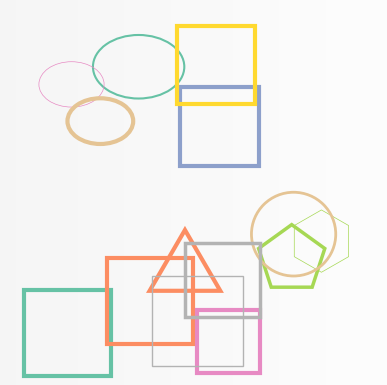[{"shape": "oval", "thickness": 1.5, "radius": 0.59, "center": [0.358, 0.827]}, {"shape": "square", "thickness": 3, "radius": 0.56, "center": [0.174, 0.136]}, {"shape": "square", "thickness": 3, "radius": 0.56, "center": [0.387, 0.219]}, {"shape": "triangle", "thickness": 3, "radius": 0.53, "center": [0.477, 0.297]}, {"shape": "square", "thickness": 3, "radius": 0.51, "center": [0.566, 0.671]}, {"shape": "square", "thickness": 3, "radius": 0.4, "center": [0.59, 0.113]}, {"shape": "oval", "thickness": 0.5, "radius": 0.42, "center": [0.185, 0.781]}, {"shape": "hexagon", "thickness": 0.5, "radius": 0.4, "center": [0.83, 0.374]}, {"shape": "pentagon", "thickness": 2.5, "radius": 0.45, "center": [0.753, 0.327]}, {"shape": "square", "thickness": 3, "radius": 0.51, "center": [0.558, 0.83]}, {"shape": "circle", "thickness": 2, "radius": 0.54, "center": [0.758, 0.392]}, {"shape": "oval", "thickness": 3, "radius": 0.42, "center": [0.259, 0.685]}, {"shape": "square", "thickness": 1, "radius": 0.58, "center": [0.51, 0.166]}, {"shape": "square", "thickness": 2.5, "radius": 0.48, "center": [0.575, 0.273]}]